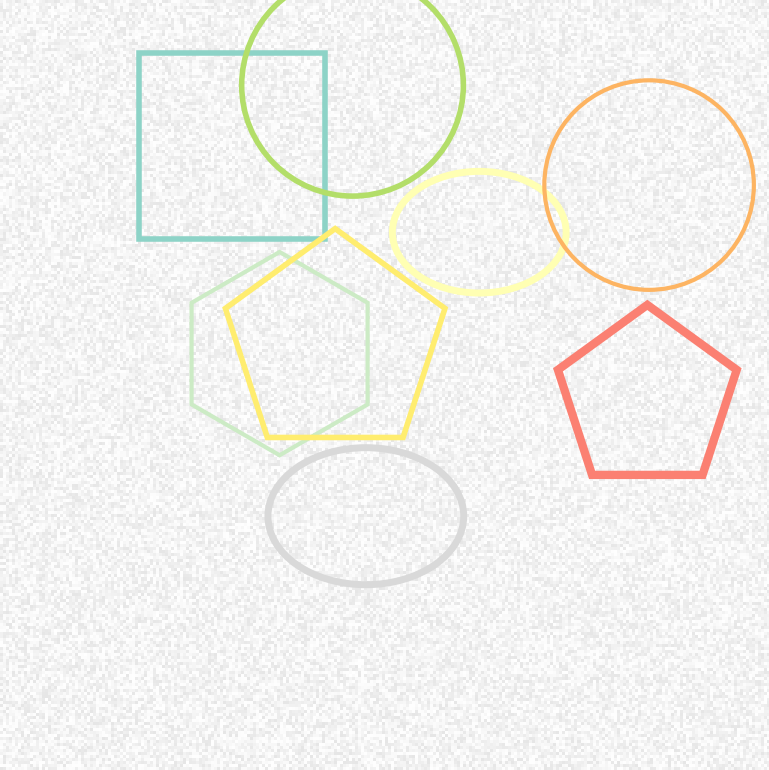[{"shape": "square", "thickness": 2, "radius": 0.6, "center": [0.302, 0.81]}, {"shape": "oval", "thickness": 2.5, "radius": 0.56, "center": [0.622, 0.698]}, {"shape": "pentagon", "thickness": 3, "radius": 0.61, "center": [0.841, 0.482]}, {"shape": "circle", "thickness": 1.5, "radius": 0.68, "center": [0.843, 0.76]}, {"shape": "circle", "thickness": 2, "radius": 0.72, "center": [0.458, 0.889]}, {"shape": "oval", "thickness": 2.5, "radius": 0.64, "center": [0.475, 0.33]}, {"shape": "hexagon", "thickness": 1.5, "radius": 0.66, "center": [0.363, 0.541]}, {"shape": "pentagon", "thickness": 2, "radius": 0.75, "center": [0.435, 0.553]}]